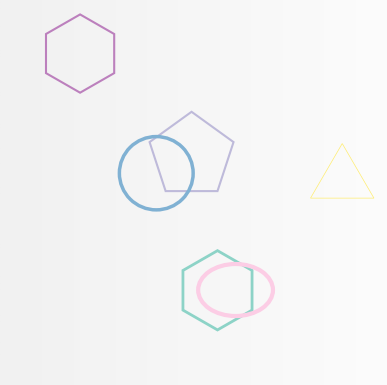[{"shape": "hexagon", "thickness": 2, "radius": 0.51, "center": [0.561, 0.246]}, {"shape": "pentagon", "thickness": 1.5, "radius": 0.57, "center": [0.494, 0.596]}, {"shape": "circle", "thickness": 2.5, "radius": 0.48, "center": [0.403, 0.55]}, {"shape": "oval", "thickness": 3, "radius": 0.48, "center": [0.608, 0.247]}, {"shape": "hexagon", "thickness": 1.5, "radius": 0.51, "center": [0.207, 0.861]}, {"shape": "triangle", "thickness": 0.5, "radius": 0.47, "center": [0.883, 0.533]}]